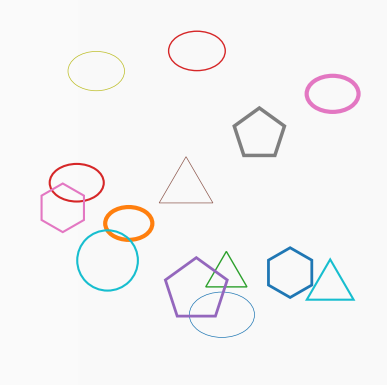[{"shape": "oval", "thickness": 0.5, "radius": 0.42, "center": [0.573, 0.182]}, {"shape": "hexagon", "thickness": 2, "radius": 0.32, "center": [0.749, 0.292]}, {"shape": "oval", "thickness": 3, "radius": 0.3, "center": [0.332, 0.42]}, {"shape": "triangle", "thickness": 1, "radius": 0.31, "center": [0.584, 0.286]}, {"shape": "oval", "thickness": 1.5, "radius": 0.35, "center": [0.198, 0.525]}, {"shape": "oval", "thickness": 1, "radius": 0.37, "center": [0.508, 0.868]}, {"shape": "pentagon", "thickness": 2, "radius": 0.42, "center": [0.507, 0.247]}, {"shape": "triangle", "thickness": 0.5, "radius": 0.4, "center": [0.48, 0.513]}, {"shape": "oval", "thickness": 3, "radius": 0.33, "center": [0.858, 0.756]}, {"shape": "hexagon", "thickness": 1.5, "radius": 0.32, "center": [0.162, 0.46]}, {"shape": "pentagon", "thickness": 2.5, "radius": 0.34, "center": [0.669, 0.651]}, {"shape": "oval", "thickness": 0.5, "radius": 0.36, "center": [0.248, 0.815]}, {"shape": "circle", "thickness": 1.5, "radius": 0.39, "center": [0.278, 0.323]}, {"shape": "triangle", "thickness": 1.5, "radius": 0.35, "center": [0.852, 0.256]}]